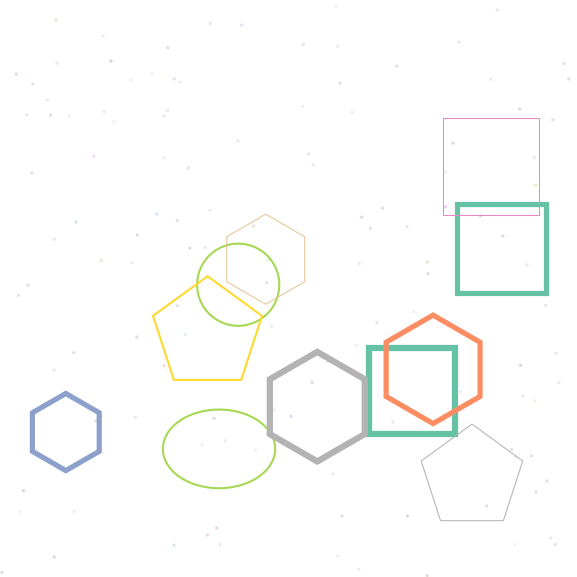[{"shape": "square", "thickness": 3, "radius": 0.37, "center": [0.714, 0.323]}, {"shape": "square", "thickness": 2.5, "radius": 0.39, "center": [0.868, 0.569]}, {"shape": "hexagon", "thickness": 2.5, "radius": 0.47, "center": [0.75, 0.36]}, {"shape": "hexagon", "thickness": 2.5, "radius": 0.33, "center": [0.114, 0.251]}, {"shape": "square", "thickness": 0.5, "radius": 0.42, "center": [0.851, 0.711]}, {"shape": "circle", "thickness": 1, "radius": 0.36, "center": [0.412, 0.506]}, {"shape": "oval", "thickness": 1, "radius": 0.49, "center": [0.379, 0.222]}, {"shape": "pentagon", "thickness": 1, "radius": 0.5, "center": [0.359, 0.422]}, {"shape": "hexagon", "thickness": 0.5, "radius": 0.39, "center": [0.46, 0.55]}, {"shape": "pentagon", "thickness": 0.5, "radius": 0.46, "center": [0.817, 0.172]}, {"shape": "hexagon", "thickness": 3, "radius": 0.47, "center": [0.549, 0.295]}]